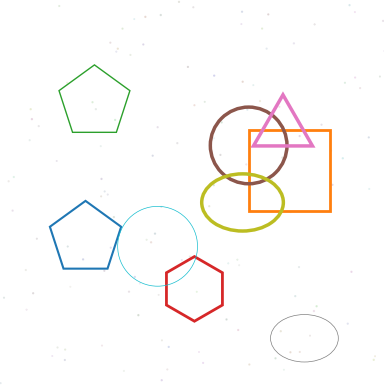[{"shape": "pentagon", "thickness": 1.5, "radius": 0.49, "center": [0.222, 0.381]}, {"shape": "square", "thickness": 2, "radius": 0.53, "center": [0.751, 0.557]}, {"shape": "pentagon", "thickness": 1, "radius": 0.48, "center": [0.245, 0.735]}, {"shape": "hexagon", "thickness": 2, "radius": 0.42, "center": [0.505, 0.25]}, {"shape": "circle", "thickness": 2.5, "radius": 0.5, "center": [0.646, 0.622]}, {"shape": "triangle", "thickness": 2.5, "radius": 0.44, "center": [0.735, 0.665]}, {"shape": "oval", "thickness": 0.5, "radius": 0.44, "center": [0.791, 0.121]}, {"shape": "oval", "thickness": 2.5, "radius": 0.53, "center": [0.63, 0.474]}, {"shape": "circle", "thickness": 0.5, "radius": 0.52, "center": [0.409, 0.36]}]